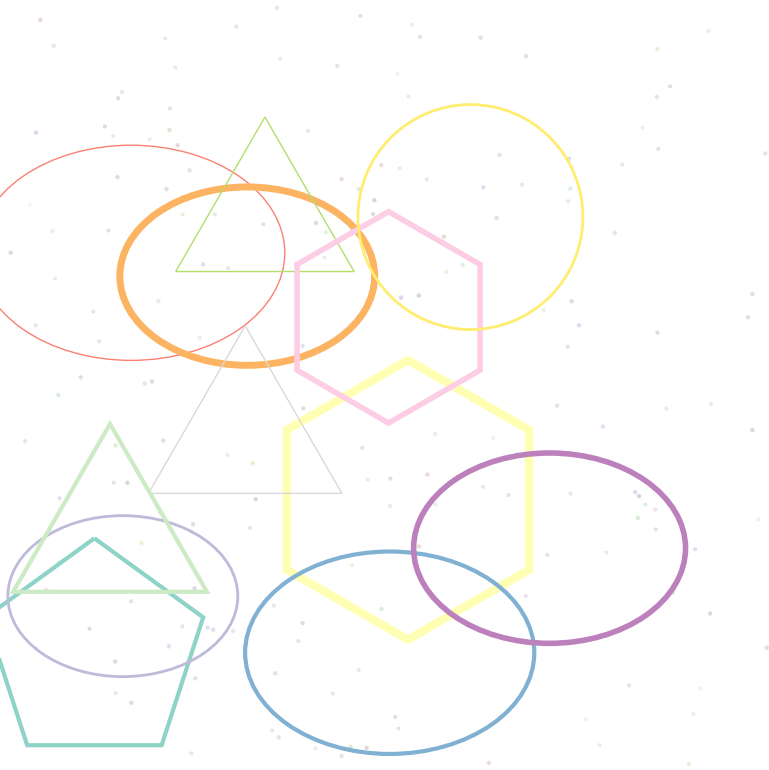[{"shape": "pentagon", "thickness": 1.5, "radius": 0.74, "center": [0.123, 0.152]}, {"shape": "hexagon", "thickness": 3, "radius": 0.91, "center": [0.53, 0.351]}, {"shape": "oval", "thickness": 1, "radius": 0.75, "center": [0.159, 0.226]}, {"shape": "oval", "thickness": 0.5, "radius": 1.0, "center": [0.17, 0.672]}, {"shape": "oval", "thickness": 1.5, "radius": 0.94, "center": [0.506, 0.152]}, {"shape": "oval", "thickness": 2.5, "radius": 0.83, "center": [0.321, 0.641]}, {"shape": "triangle", "thickness": 0.5, "radius": 0.67, "center": [0.344, 0.714]}, {"shape": "hexagon", "thickness": 2, "radius": 0.69, "center": [0.505, 0.588]}, {"shape": "triangle", "thickness": 0.5, "radius": 0.73, "center": [0.318, 0.432]}, {"shape": "oval", "thickness": 2, "radius": 0.88, "center": [0.714, 0.288]}, {"shape": "triangle", "thickness": 1.5, "radius": 0.73, "center": [0.143, 0.304]}, {"shape": "circle", "thickness": 1, "radius": 0.73, "center": [0.611, 0.718]}]